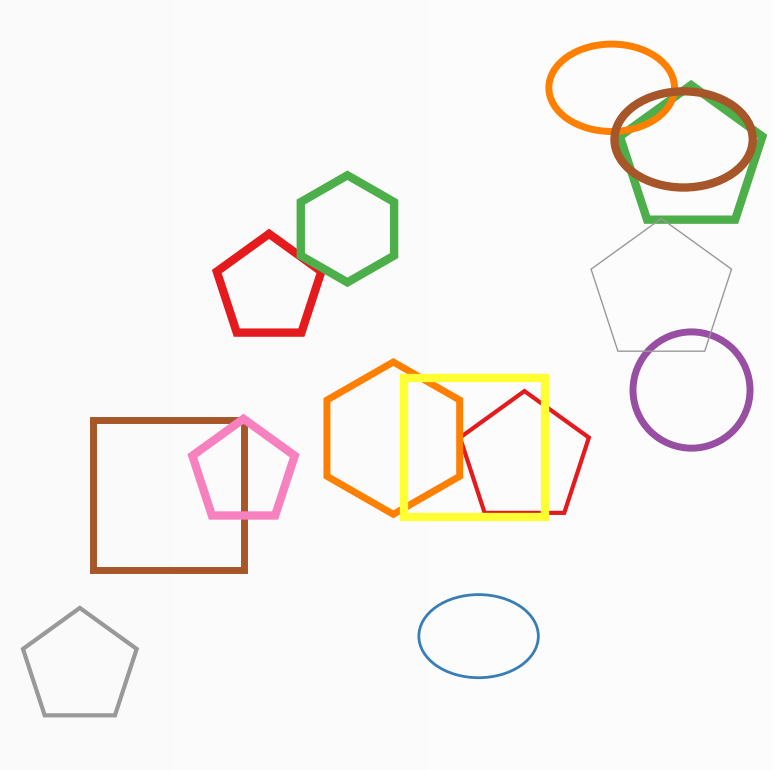[{"shape": "pentagon", "thickness": 3, "radius": 0.35, "center": [0.347, 0.625]}, {"shape": "pentagon", "thickness": 1.5, "radius": 0.44, "center": [0.677, 0.405]}, {"shape": "oval", "thickness": 1, "radius": 0.39, "center": [0.618, 0.174]}, {"shape": "hexagon", "thickness": 3, "radius": 0.35, "center": [0.448, 0.703]}, {"shape": "pentagon", "thickness": 3, "radius": 0.48, "center": [0.892, 0.793]}, {"shape": "circle", "thickness": 2.5, "radius": 0.38, "center": [0.892, 0.493]}, {"shape": "hexagon", "thickness": 2.5, "radius": 0.49, "center": [0.508, 0.431]}, {"shape": "oval", "thickness": 2.5, "radius": 0.41, "center": [0.789, 0.886]}, {"shape": "square", "thickness": 3, "radius": 0.45, "center": [0.612, 0.419]}, {"shape": "oval", "thickness": 3, "radius": 0.45, "center": [0.882, 0.819]}, {"shape": "square", "thickness": 2.5, "radius": 0.49, "center": [0.217, 0.357]}, {"shape": "pentagon", "thickness": 3, "radius": 0.35, "center": [0.314, 0.387]}, {"shape": "pentagon", "thickness": 1.5, "radius": 0.39, "center": [0.103, 0.133]}, {"shape": "pentagon", "thickness": 0.5, "radius": 0.48, "center": [0.853, 0.621]}]